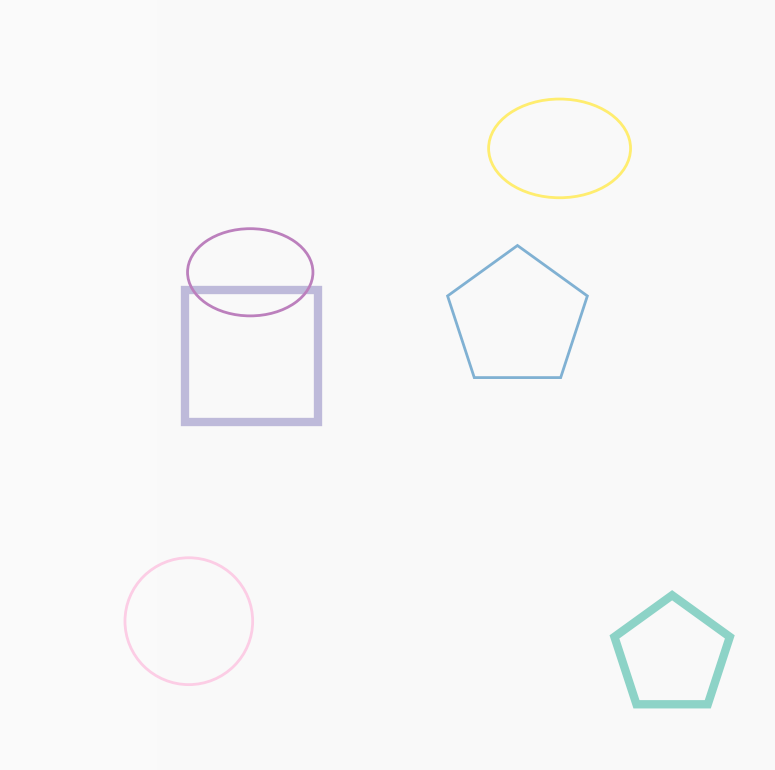[{"shape": "pentagon", "thickness": 3, "radius": 0.39, "center": [0.867, 0.149]}, {"shape": "square", "thickness": 3, "radius": 0.43, "center": [0.325, 0.538]}, {"shape": "pentagon", "thickness": 1, "radius": 0.47, "center": [0.668, 0.586]}, {"shape": "circle", "thickness": 1, "radius": 0.41, "center": [0.244, 0.193]}, {"shape": "oval", "thickness": 1, "radius": 0.4, "center": [0.323, 0.646]}, {"shape": "oval", "thickness": 1, "radius": 0.46, "center": [0.722, 0.807]}]